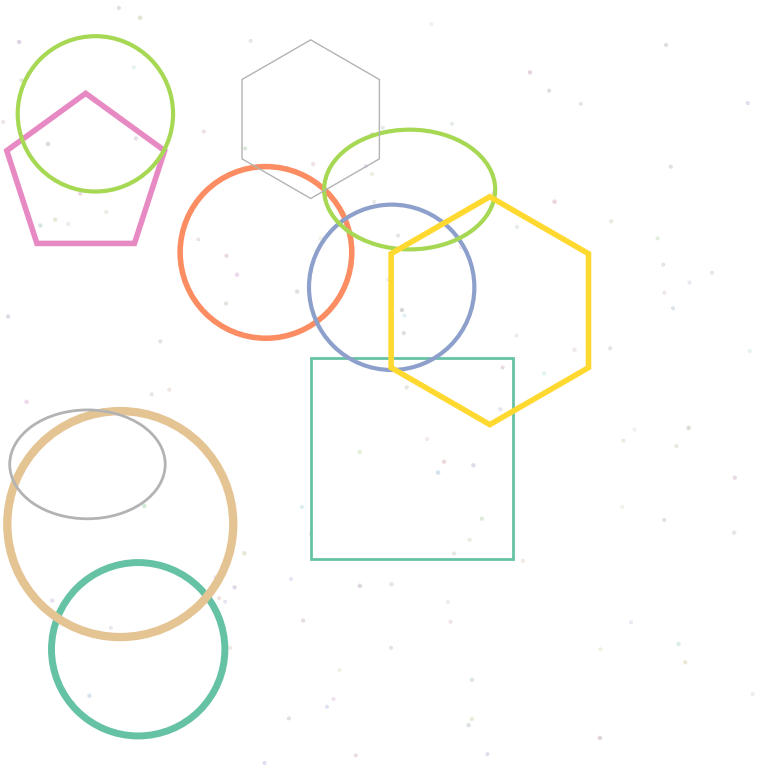[{"shape": "circle", "thickness": 2.5, "radius": 0.56, "center": [0.179, 0.157]}, {"shape": "square", "thickness": 1, "radius": 0.66, "center": [0.535, 0.404]}, {"shape": "circle", "thickness": 2, "radius": 0.56, "center": [0.345, 0.672]}, {"shape": "circle", "thickness": 1.5, "radius": 0.54, "center": [0.509, 0.627]}, {"shape": "pentagon", "thickness": 2, "radius": 0.54, "center": [0.111, 0.771]}, {"shape": "oval", "thickness": 1.5, "radius": 0.56, "center": [0.532, 0.754]}, {"shape": "circle", "thickness": 1.5, "radius": 0.5, "center": [0.124, 0.852]}, {"shape": "hexagon", "thickness": 2, "radius": 0.74, "center": [0.636, 0.597]}, {"shape": "circle", "thickness": 3, "radius": 0.73, "center": [0.156, 0.319]}, {"shape": "oval", "thickness": 1, "radius": 0.5, "center": [0.114, 0.397]}, {"shape": "hexagon", "thickness": 0.5, "radius": 0.52, "center": [0.404, 0.845]}]